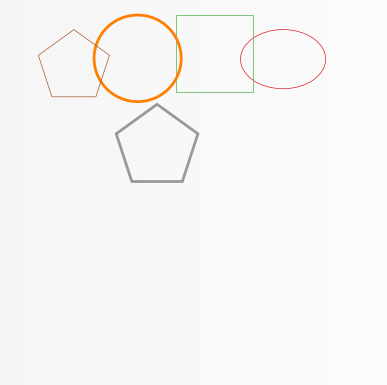[{"shape": "oval", "thickness": 0.5, "radius": 0.55, "center": [0.73, 0.846]}, {"shape": "square", "thickness": 0.5, "radius": 0.5, "center": [0.554, 0.861]}, {"shape": "circle", "thickness": 2, "radius": 0.56, "center": [0.355, 0.848]}, {"shape": "pentagon", "thickness": 0.5, "radius": 0.48, "center": [0.191, 0.827]}, {"shape": "pentagon", "thickness": 2, "radius": 0.55, "center": [0.405, 0.618]}]